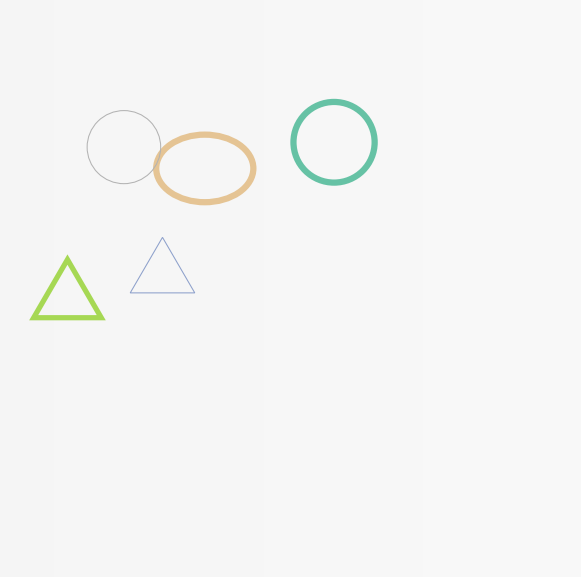[{"shape": "circle", "thickness": 3, "radius": 0.35, "center": [0.575, 0.753]}, {"shape": "triangle", "thickness": 0.5, "radius": 0.32, "center": [0.28, 0.524]}, {"shape": "triangle", "thickness": 2.5, "radius": 0.34, "center": [0.116, 0.483]}, {"shape": "oval", "thickness": 3, "radius": 0.42, "center": [0.352, 0.707]}, {"shape": "circle", "thickness": 0.5, "radius": 0.32, "center": [0.213, 0.744]}]